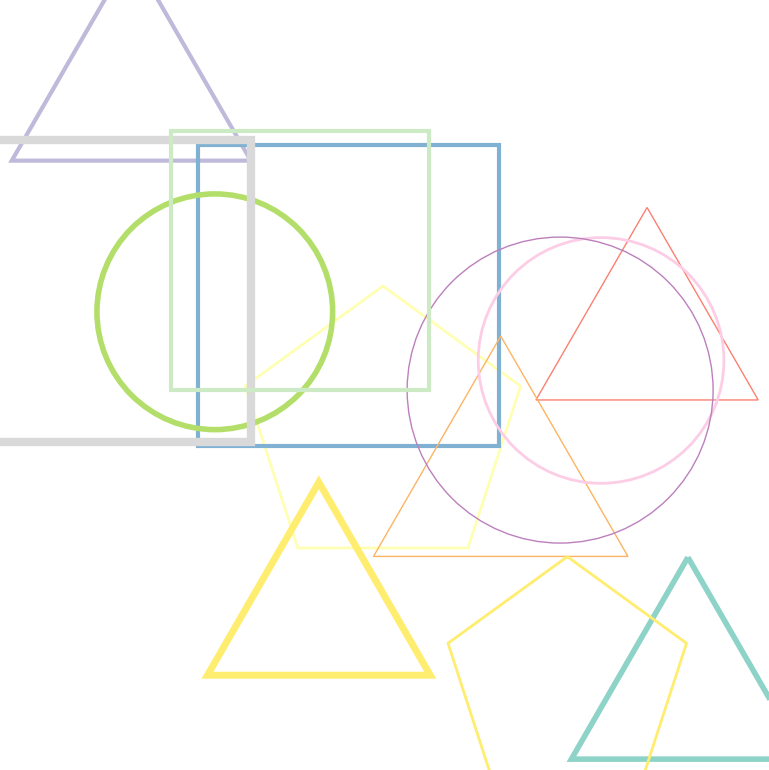[{"shape": "triangle", "thickness": 2, "radius": 0.87, "center": [0.893, 0.101]}, {"shape": "pentagon", "thickness": 1, "radius": 0.94, "center": [0.497, 0.44]}, {"shape": "triangle", "thickness": 1.5, "radius": 0.9, "center": [0.171, 0.881]}, {"shape": "triangle", "thickness": 0.5, "radius": 0.83, "center": [0.84, 0.564]}, {"shape": "square", "thickness": 1.5, "radius": 0.98, "center": [0.453, 0.616]}, {"shape": "triangle", "thickness": 0.5, "radius": 0.95, "center": [0.65, 0.373]}, {"shape": "circle", "thickness": 2, "radius": 0.77, "center": [0.279, 0.595]}, {"shape": "circle", "thickness": 1, "radius": 0.8, "center": [0.781, 0.532]}, {"shape": "square", "thickness": 3, "radius": 0.98, "center": [0.131, 0.622]}, {"shape": "circle", "thickness": 0.5, "radius": 0.99, "center": [0.727, 0.493]}, {"shape": "square", "thickness": 1.5, "radius": 0.84, "center": [0.389, 0.662]}, {"shape": "pentagon", "thickness": 1, "radius": 0.81, "center": [0.737, 0.114]}, {"shape": "triangle", "thickness": 2.5, "radius": 0.84, "center": [0.414, 0.207]}]